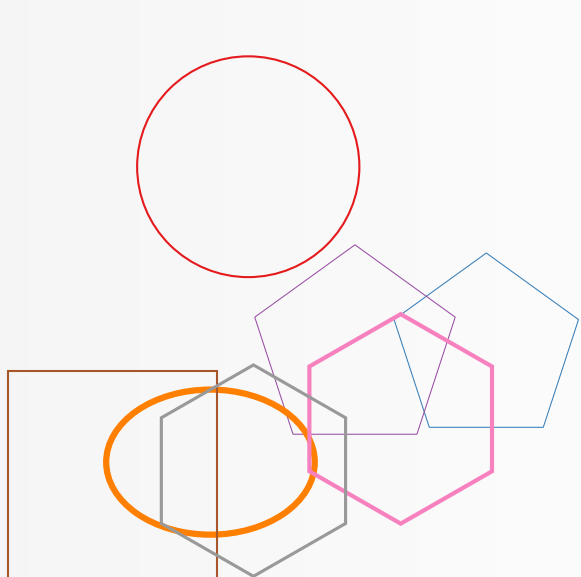[{"shape": "circle", "thickness": 1, "radius": 0.96, "center": [0.427, 0.71]}, {"shape": "pentagon", "thickness": 0.5, "radius": 0.83, "center": [0.837, 0.394]}, {"shape": "pentagon", "thickness": 0.5, "radius": 0.91, "center": [0.611, 0.394]}, {"shape": "oval", "thickness": 3, "radius": 0.9, "center": [0.362, 0.199]}, {"shape": "square", "thickness": 1, "radius": 0.9, "center": [0.194, 0.176]}, {"shape": "hexagon", "thickness": 2, "radius": 0.91, "center": [0.689, 0.274]}, {"shape": "hexagon", "thickness": 1.5, "radius": 0.92, "center": [0.436, 0.184]}]